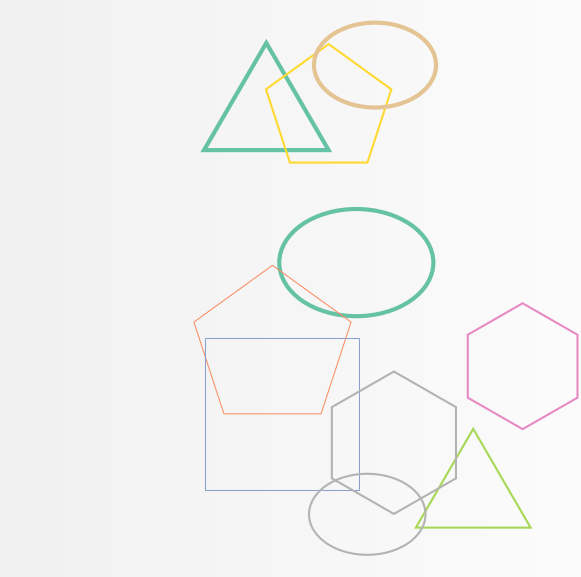[{"shape": "triangle", "thickness": 2, "radius": 0.62, "center": [0.458, 0.801]}, {"shape": "oval", "thickness": 2, "radius": 0.66, "center": [0.613, 0.544]}, {"shape": "pentagon", "thickness": 0.5, "radius": 0.71, "center": [0.469, 0.398]}, {"shape": "square", "thickness": 0.5, "radius": 0.66, "center": [0.485, 0.282]}, {"shape": "hexagon", "thickness": 1, "radius": 0.54, "center": [0.899, 0.365]}, {"shape": "triangle", "thickness": 1, "radius": 0.57, "center": [0.814, 0.143]}, {"shape": "pentagon", "thickness": 1, "radius": 0.57, "center": [0.565, 0.809]}, {"shape": "oval", "thickness": 2, "radius": 0.53, "center": [0.645, 0.886]}, {"shape": "hexagon", "thickness": 1, "radius": 0.62, "center": [0.678, 0.233]}, {"shape": "oval", "thickness": 1, "radius": 0.5, "center": [0.632, 0.109]}]